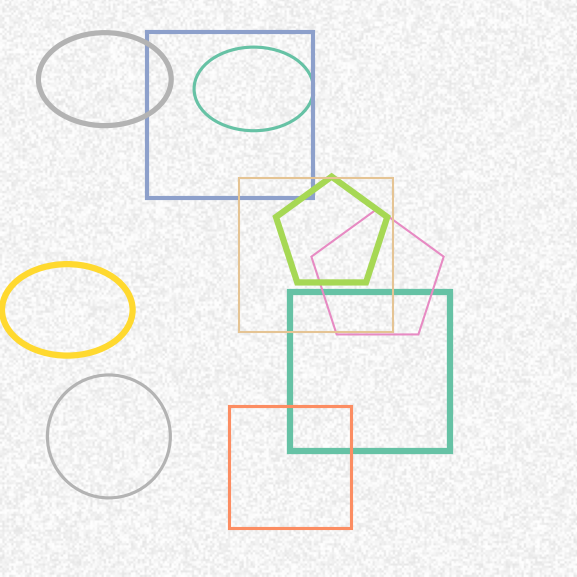[{"shape": "oval", "thickness": 1.5, "radius": 0.52, "center": [0.439, 0.845]}, {"shape": "square", "thickness": 3, "radius": 0.69, "center": [0.641, 0.357]}, {"shape": "square", "thickness": 1.5, "radius": 0.53, "center": [0.502, 0.191]}, {"shape": "square", "thickness": 2, "radius": 0.72, "center": [0.398, 0.8]}, {"shape": "pentagon", "thickness": 1, "radius": 0.6, "center": [0.654, 0.517]}, {"shape": "pentagon", "thickness": 3, "radius": 0.51, "center": [0.574, 0.592]}, {"shape": "oval", "thickness": 3, "radius": 0.57, "center": [0.117, 0.463]}, {"shape": "square", "thickness": 1, "radius": 0.67, "center": [0.547, 0.558]}, {"shape": "circle", "thickness": 1.5, "radius": 0.53, "center": [0.189, 0.243]}, {"shape": "oval", "thickness": 2.5, "radius": 0.57, "center": [0.181, 0.862]}]